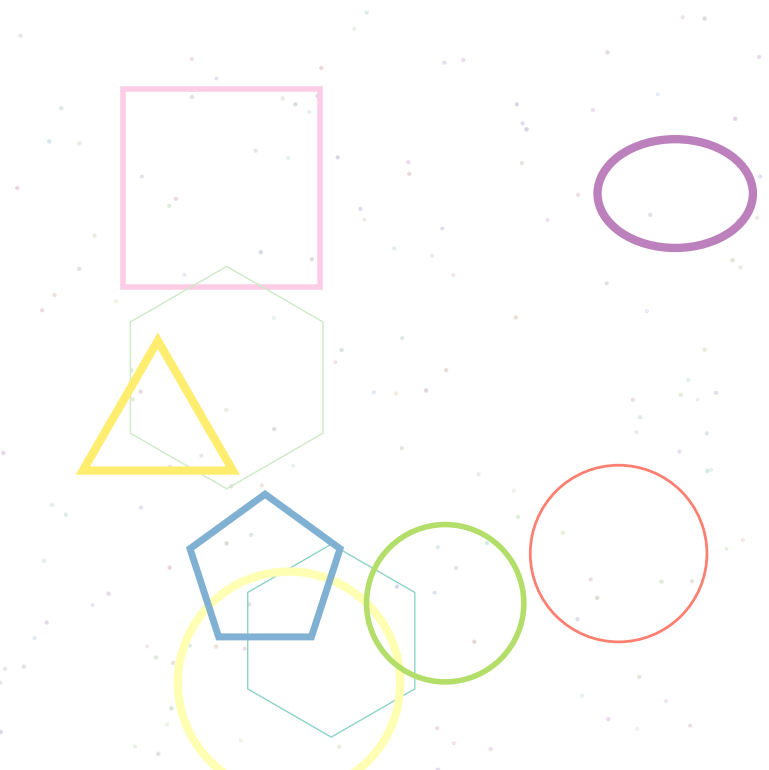[{"shape": "hexagon", "thickness": 0.5, "radius": 0.63, "center": [0.43, 0.168]}, {"shape": "circle", "thickness": 3, "radius": 0.72, "center": [0.375, 0.113]}, {"shape": "circle", "thickness": 1, "radius": 0.57, "center": [0.803, 0.281]}, {"shape": "pentagon", "thickness": 2.5, "radius": 0.51, "center": [0.344, 0.256]}, {"shape": "circle", "thickness": 2, "radius": 0.51, "center": [0.578, 0.217]}, {"shape": "square", "thickness": 2, "radius": 0.64, "center": [0.288, 0.756]}, {"shape": "oval", "thickness": 3, "radius": 0.5, "center": [0.877, 0.749]}, {"shape": "hexagon", "thickness": 0.5, "radius": 0.72, "center": [0.294, 0.51]}, {"shape": "triangle", "thickness": 3, "radius": 0.56, "center": [0.205, 0.445]}]